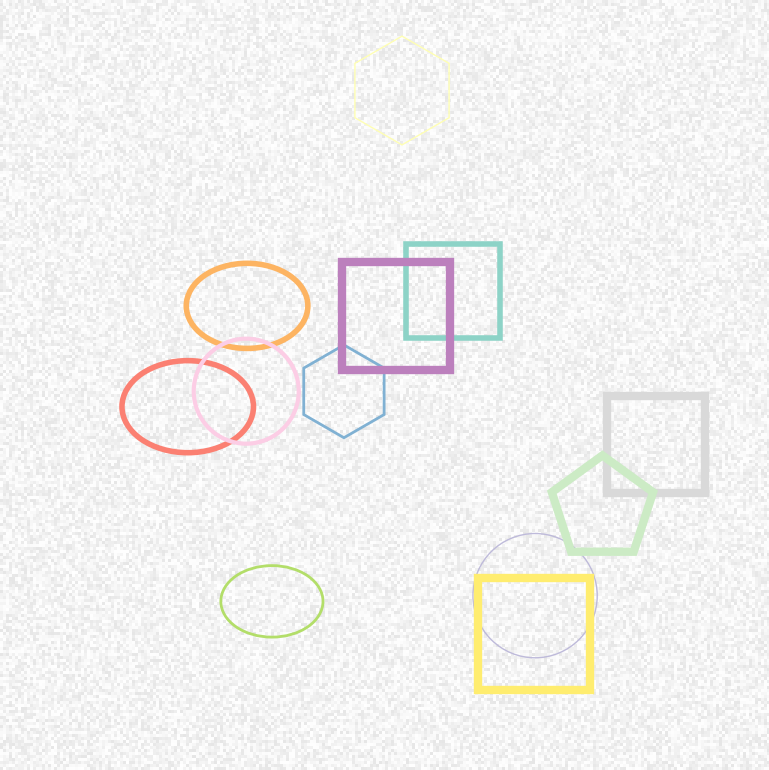[{"shape": "square", "thickness": 2, "radius": 0.3, "center": [0.588, 0.622]}, {"shape": "hexagon", "thickness": 0.5, "radius": 0.35, "center": [0.522, 0.882]}, {"shape": "circle", "thickness": 0.5, "radius": 0.4, "center": [0.695, 0.226]}, {"shape": "oval", "thickness": 2, "radius": 0.43, "center": [0.244, 0.472]}, {"shape": "hexagon", "thickness": 1, "radius": 0.3, "center": [0.447, 0.492]}, {"shape": "oval", "thickness": 2, "radius": 0.39, "center": [0.321, 0.603]}, {"shape": "oval", "thickness": 1, "radius": 0.33, "center": [0.353, 0.219]}, {"shape": "circle", "thickness": 1.5, "radius": 0.34, "center": [0.32, 0.492]}, {"shape": "square", "thickness": 3, "radius": 0.32, "center": [0.852, 0.423]}, {"shape": "square", "thickness": 3, "radius": 0.35, "center": [0.514, 0.59]}, {"shape": "pentagon", "thickness": 3, "radius": 0.35, "center": [0.782, 0.339]}, {"shape": "square", "thickness": 3, "radius": 0.36, "center": [0.694, 0.177]}]